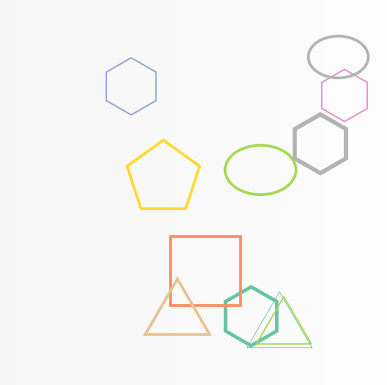[{"shape": "triangle", "thickness": 0.5, "radius": 0.48, "center": [0.721, 0.145]}, {"shape": "hexagon", "thickness": 2.5, "radius": 0.38, "center": [0.648, 0.179]}, {"shape": "square", "thickness": 2, "radius": 0.45, "center": [0.53, 0.297]}, {"shape": "hexagon", "thickness": 1, "radius": 0.37, "center": [0.339, 0.776]}, {"shape": "hexagon", "thickness": 1, "radius": 0.34, "center": [0.889, 0.752]}, {"shape": "oval", "thickness": 2, "radius": 0.46, "center": [0.672, 0.559]}, {"shape": "triangle", "thickness": 1, "radius": 0.41, "center": [0.733, 0.148]}, {"shape": "pentagon", "thickness": 2, "radius": 0.49, "center": [0.422, 0.538]}, {"shape": "triangle", "thickness": 2, "radius": 0.48, "center": [0.458, 0.179]}, {"shape": "oval", "thickness": 2, "radius": 0.39, "center": [0.873, 0.852]}, {"shape": "hexagon", "thickness": 3, "radius": 0.38, "center": [0.827, 0.627]}]